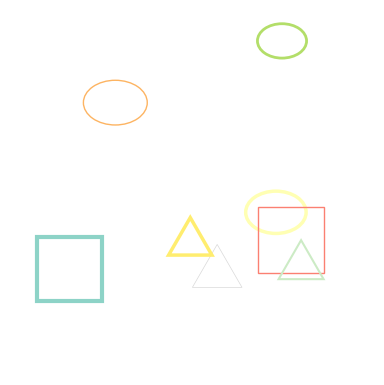[{"shape": "square", "thickness": 3, "radius": 0.42, "center": [0.181, 0.301]}, {"shape": "oval", "thickness": 2.5, "radius": 0.39, "center": [0.717, 0.449]}, {"shape": "square", "thickness": 1, "radius": 0.43, "center": [0.756, 0.376]}, {"shape": "oval", "thickness": 1, "radius": 0.41, "center": [0.3, 0.733]}, {"shape": "oval", "thickness": 2, "radius": 0.32, "center": [0.732, 0.894]}, {"shape": "triangle", "thickness": 0.5, "radius": 0.37, "center": [0.564, 0.291]}, {"shape": "triangle", "thickness": 1.5, "radius": 0.34, "center": [0.782, 0.309]}, {"shape": "triangle", "thickness": 2.5, "radius": 0.32, "center": [0.494, 0.37]}]